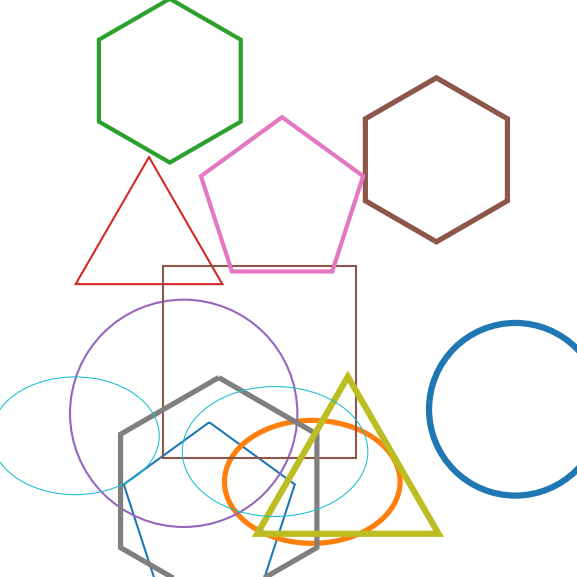[{"shape": "circle", "thickness": 3, "radius": 0.75, "center": [0.892, 0.29]}, {"shape": "pentagon", "thickness": 1, "radius": 0.78, "center": [0.362, 0.112]}, {"shape": "oval", "thickness": 2.5, "radius": 0.76, "center": [0.541, 0.165]}, {"shape": "hexagon", "thickness": 2, "radius": 0.71, "center": [0.294, 0.859]}, {"shape": "triangle", "thickness": 1, "radius": 0.73, "center": [0.258, 0.58]}, {"shape": "circle", "thickness": 1, "radius": 0.98, "center": [0.318, 0.283]}, {"shape": "square", "thickness": 1, "radius": 0.83, "center": [0.45, 0.372]}, {"shape": "hexagon", "thickness": 2.5, "radius": 0.71, "center": [0.756, 0.722]}, {"shape": "pentagon", "thickness": 2, "radius": 0.74, "center": [0.488, 0.649]}, {"shape": "hexagon", "thickness": 2.5, "radius": 0.98, "center": [0.379, 0.149]}, {"shape": "triangle", "thickness": 3, "radius": 0.91, "center": [0.602, 0.166]}, {"shape": "oval", "thickness": 0.5, "radius": 0.8, "center": [0.476, 0.217]}, {"shape": "oval", "thickness": 0.5, "radius": 0.73, "center": [0.13, 0.245]}]